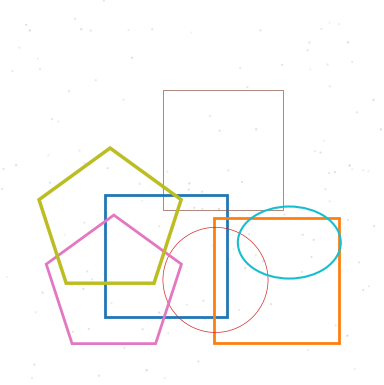[{"shape": "square", "thickness": 2, "radius": 0.79, "center": [0.432, 0.335]}, {"shape": "square", "thickness": 2, "radius": 0.81, "center": [0.719, 0.272]}, {"shape": "circle", "thickness": 0.5, "radius": 0.68, "center": [0.56, 0.273]}, {"shape": "square", "thickness": 0.5, "radius": 0.78, "center": [0.578, 0.609]}, {"shape": "pentagon", "thickness": 2, "radius": 0.92, "center": [0.296, 0.257]}, {"shape": "pentagon", "thickness": 2.5, "radius": 0.97, "center": [0.286, 0.421]}, {"shape": "oval", "thickness": 1.5, "radius": 0.67, "center": [0.751, 0.37]}]